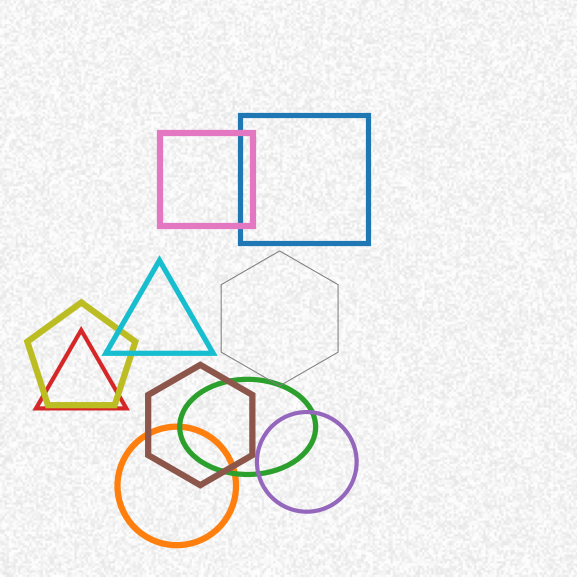[{"shape": "square", "thickness": 2.5, "radius": 0.55, "center": [0.527, 0.689]}, {"shape": "circle", "thickness": 3, "radius": 0.51, "center": [0.306, 0.158]}, {"shape": "oval", "thickness": 2.5, "radius": 0.59, "center": [0.429, 0.26]}, {"shape": "triangle", "thickness": 2, "radius": 0.45, "center": [0.141, 0.337]}, {"shape": "circle", "thickness": 2, "radius": 0.43, "center": [0.531, 0.199]}, {"shape": "hexagon", "thickness": 3, "radius": 0.52, "center": [0.347, 0.263]}, {"shape": "square", "thickness": 3, "radius": 0.4, "center": [0.358, 0.689]}, {"shape": "hexagon", "thickness": 0.5, "radius": 0.58, "center": [0.484, 0.448]}, {"shape": "pentagon", "thickness": 3, "radius": 0.49, "center": [0.141, 0.377]}, {"shape": "triangle", "thickness": 2.5, "radius": 0.54, "center": [0.276, 0.441]}]